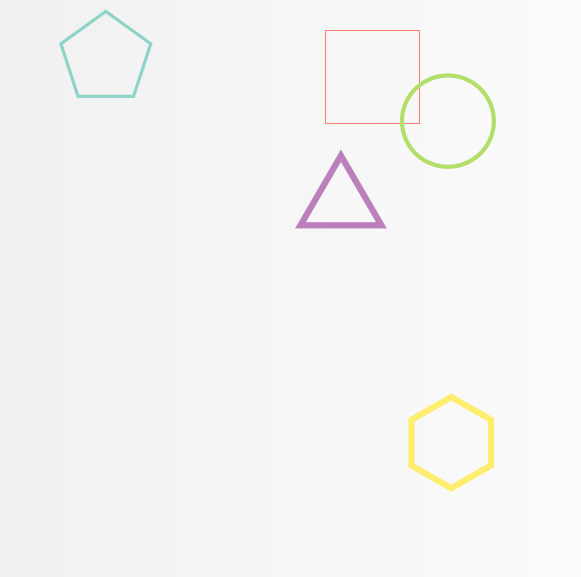[{"shape": "pentagon", "thickness": 1.5, "radius": 0.41, "center": [0.182, 0.898]}, {"shape": "square", "thickness": 0.5, "radius": 0.4, "center": [0.64, 0.867]}, {"shape": "circle", "thickness": 2, "radius": 0.4, "center": [0.771, 0.789]}, {"shape": "triangle", "thickness": 3, "radius": 0.4, "center": [0.587, 0.649]}, {"shape": "hexagon", "thickness": 3, "radius": 0.39, "center": [0.776, 0.233]}]